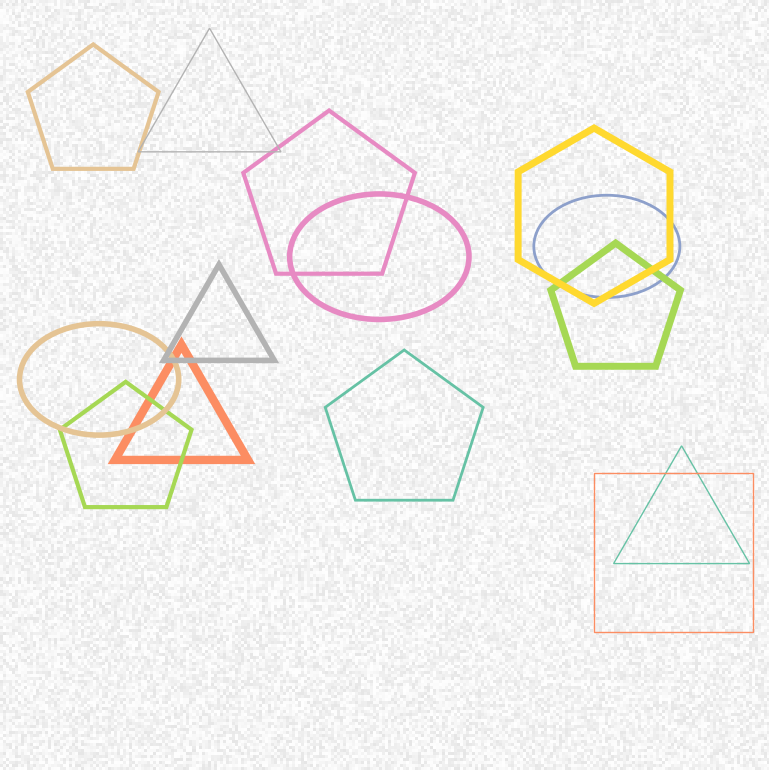[{"shape": "pentagon", "thickness": 1, "radius": 0.54, "center": [0.525, 0.438]}, {"shape": "triangle", "thickness": 0.5, "radius": 0.51, "center": [0.885, 0.319]}, {"shape": "triangle", "thickness": 3, "radius": 0.5, "center": [0.236, 0.453]}, {"shape": "square", "thickness": 0.5, "radius": 0.52, "center": [0.875, 0.282]}, {"shape": "oval", "thickness": 1, "radius": 0.47, "center": [0.788, 0.68]}, {"shape": "pentagon", "thickness": 1.5, "radius": 0.59, "center": [0.427, 0.739]}, {"shape": "oval", "thickness": 2, "radius": 0.58, "center": [0.493, 0.667]}, {"shape": "pentagon", "thickness": 1.5, "radius": 0.45, "center": [0.163, 0.414]}, {"shape": "pentagon", "thickness": 2.5, "radius": 0.44, "center": [0.8, 0.596]}, {"shape": "hexagon", "thickness": 2.5, "radius": 0.57, "center": [0.772, 0.72]}, {"shape": "oval", "thickness": 2, "radius": 0.52, "center": [0.129, 0.507]}, {"shape": "pentagon", "thickness": 1.5, "radius": 0.45, "center": [0.121, 0.853]}, {"shape": "triangle", "thickness": 2, "radius": 0.41, "center": [0.284, 0.573]}, {"shape": "triangle", "thickness": 0.5, "radius": 0.54, "center": [0.272, 0.856]}]